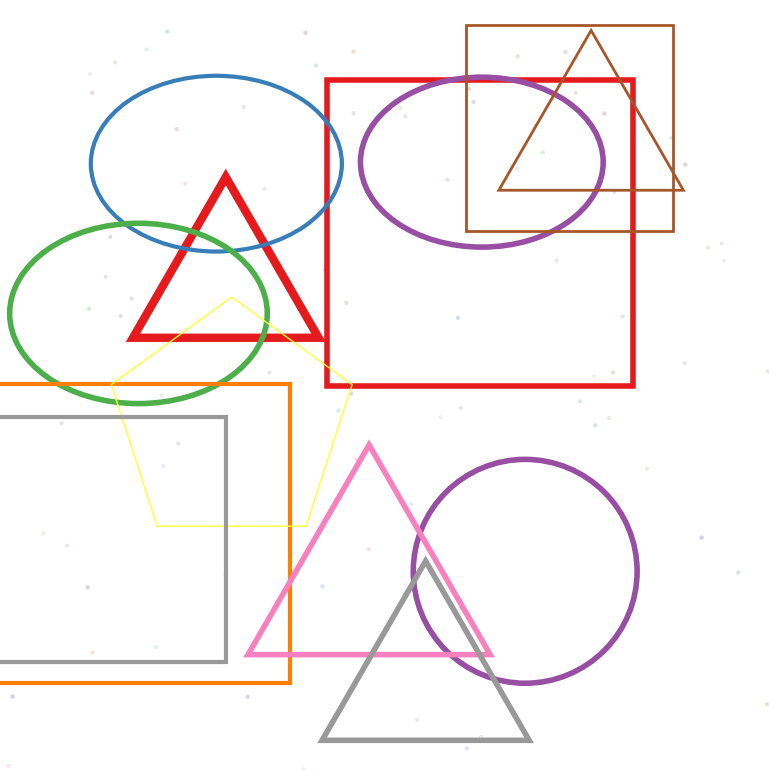[{"shape": "square", "thickness": 2, "radius": 0.99, "center": [0.623, 0.697]}, {"shape": "triangle", "thickness": 3, "radius": 0.7, "center": [0.293, 0.631]}, {"shape": "oval", "thickness": 1.5, "radius": 0.82, "center": [0.281, 0.787]}, {"shape": "oval", "thickness": 2, "radius": 0.84, "center": [0.18, 0.593]}, {"shape": "oval", "thickness": 2, "radius": 0.79, "center": [0.626, 0.789]}, {"shape": "circle", "thickness": 2, "radius": 0.73, "center": [0.682, 0.258]}, {"shape": "square", "thickness": 1.5, "radius": 0.97, "center": [0.182, 0.307]}, {"shape": "pentagon", "thickness": 0.5, "radius": 0.82, "center": [0.301, 0.45]}, {"shape": "triangle", "thickness": 1, "radius": 0.69, "center": [0.768, 0.822]}, {"shape": "square", "thickness": 1, "radius": 0.67, "center": [0.739, 0.834]}, {"shape": "triangle", "thickness": 2, "radius": 0.91, "center": [0.479, 0.241]}, {"shape": "square", "thickness": 1.5, "radius": 0.8, "center": [0.134, 0.299]}, {"shape": "triangle", "thickness": 2, "radius": 0.78, "center": [0.553, 0.116]}]